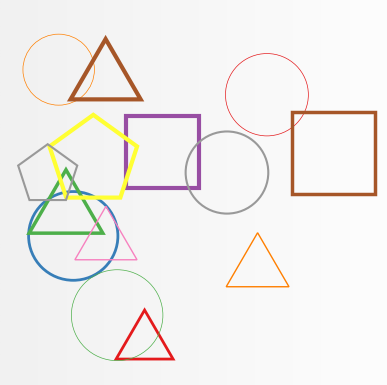[{"shape": "circle", "thickness": 0.5, "radius": 0.53, "center": [0.689, 0.754]}, {"shape": "triangle", "thickness": 2, "radius": 0.42, "center": [0.373, 0.11]}, {"shape": "circle", "thickness": 2, "radius": 0.58, "center": [0.189, 0.387]}, {"shape": "triangle", "thickness": 2.5, "radius": 0.55, "center": [0.17, 0.449]}, {"shape": "circle", "thickness": 0.5, "radius": 0.59, "center": [0.302, 0.181]}, {"shape": "square", "thickness": 3, "radius": 0.47, "center": [0.419, 0.606]}, {"shape": "triangle", "thickness": 1, "radius": 0.47, "center": [0.665, 0.302]}, {"shape": "circle", "thickness": 0.5, "radius": 0.46, "center": [0.151, 0.819]}, {"shape": "pentagon", "thickness": 3, "radius": 0.59, "center": [0.241, 0.583]}, {"shape": "triangle", "thickness": 3, "radius": 0.52, "center": [0.273, 0.794]}, {"shape": "square", "thickness": 2.5, "radius": 0.53, "center": [0.86, 0.602]}, {"shape": "triangle", "thickness": 1, "radius": 0.46, "center": [0.273, 0.372]}, {"shape": "pentagon", "thickness": 1.5, "radius": 0.4, "center": [0.123, 0.545]}, {"shape": "circle", "thickness": 1.5, "radius": 0.53, "center": [0.586, 0.552]}]